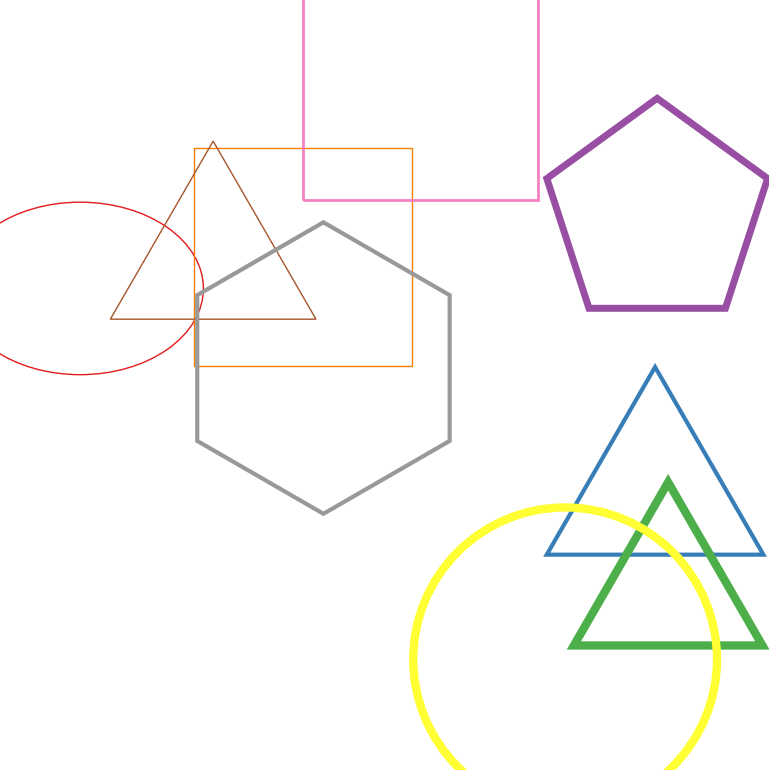[{"shape": "oval", "thickness": 0.5, "radius": 0.8, "center": [0.104, 0.625]}, {"shape": "triangle", "thickness": 1.5, "radius": 0.81, "center": [0.851, 0.361]}, {"shape": "triangle", "thickness": 3, "radius": 0.71, "center": [0.868, 0.232]}, {"shape": "pentagon", "thickness": 2.5, "radius": 0.75, "center": [0.854, 0.722]}, {"shape": "square", "thickness": 0.5, "radius": 0.71, "center": [0.393, 0.666]}, {"shape": "circle", "thickness": 3, "radius": 0.99, "center": [0.734, 0.144]}, {"shape": "triangle", "thickness": 0.5, "radius": 0.77, "center": [0.277, 0.663]}, {"shape": "square", "thickness": 1, "radius": 0.76, "center": [0.546, 0.893]}, {"shape": "hexagon", "thickness": 1.5, "radius": 0.95, "center": [0.42, 0.522]}]